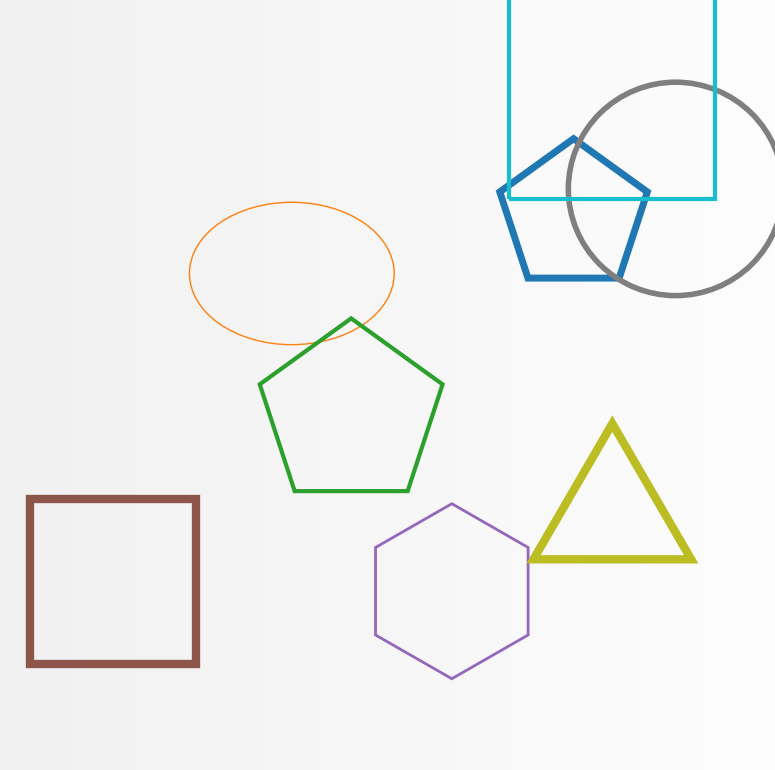[{"shape": "pentagon", "thickness": 2.5, "radius": 0.5, "center": [0.74, 0.72]}, {"shape": "oval", "thickness": 0.5, "radius": 0.66, "center": [0.377, 0.645]}, {"shape": "pentagon", "thickness": 1.5, "radius": 0.62, "center": [0.453, 0.463]}, {"shape": "hexagon", "thickness": 1, "radius": 0.57, "center": [0.583, 0.232]}, {"shape": "square", "thickness": 3, "radius": 0.53, "center": [0.146, 0.245]}, {"shape": "circle", "thickness": 2, "radius": 0.69, "center": [0.872, 0.755]}, {"shape": "triangle", "thickness": 3, "radius": 0.59, "center": [0.79, 0.332]}, {"shape": "square", "thickness": 1.5, "radius": 0.66, "center": [0.789, 0.874]}]